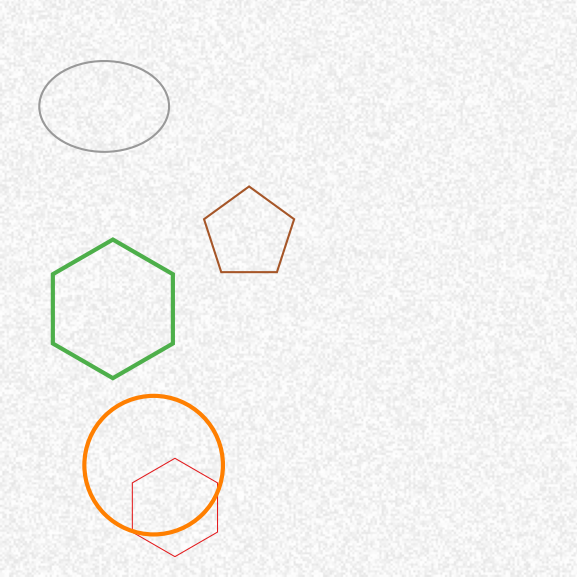[{"shape": "hexagon", "thickness": 0.5, "radius": 0.43, "center": [0.303, 0.12]}, {"shape": "hexagon", "thickness": 2, "radius": 0.6, "center": [0.195, 0.464]}, {"shape": "circle", "thickness": 2, "radius": 0.6, "center": [0.266, 0.194]}, {"shape": "pentagon", "thickness": 1, "radius": 0.41, "center": [0.431, 0.594]}, {"shape": "oval", "thickness": 1, "radius": 0.56, "center": [0.18, 0.815]}]